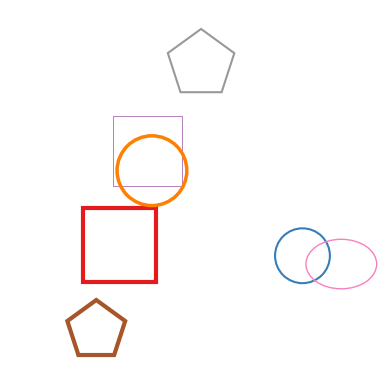[{"shape": "square", "thickness": 3, "radius": 0.47, "center": [0.31, 0.364]}, {"shape": "circle", "thickness": 1.5, "radius": 0.36, "center": [0.786, 0.336]}, {"shape": "square", "thickness": 0.5, "radius": 0.45, "center": [0.383, 0.608]}, {"shape": "circle", "thickness": 2.5, "radius": 0.45, "center": [0.395, 0.557]}, {"shape": "pentagon", "thickness": 3, "radius": 0.39, "center": [0.25, 0.142]}, {"shape": "oval", "thickness": 1, "radius": 0.46, "center": [0.886, 0.314]}, {"shape": "pentagon", "thickness": 1.5, "radius": 0.45, "center": [0.522, 0.834]}]